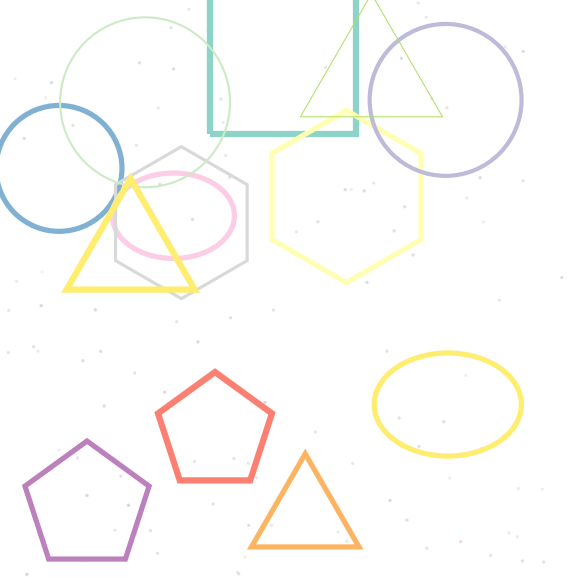[{"shape": "square", "thickness": 3, "radius": 0.63, "center": [0.49, 0.894]}, {"shape": "hexagon", "thickness": 2.5, "radius": 0.75, "center": [0.6, 0.659]}, {"shape": "circle", "thickness": 2, "radius": 0.66, "center": [0.772, 0.826]}, {"shape": "pentagon", "thickness": 3, "radius": 0.52, "center": [0.372, 0.251]}, {"shape": "circle", "thickness": 2.5, "radius": 0.55, "center": [0.102, 0.708]}, {"shape": "triangle", "thickness": 2.5, "radius": 0.54, "center": [0.529, 0.106]}, {"shape": "triangle", "thickness": 0.5, "radius": 0.71, "center": [0.643, 0.868]}, {"shape": "oval", "thickness": 2.5, "radius": 0.53, "center": [0.3, 0.626]}, {"shape": "hexagon", "thickness": 1.5, "radius": 0.66, "center": [0.314, 0.614]}, {"shape": "pentagon", "thickness": 2.5, "radius": 0.56, "center": [0.151, 0.122]}, {"shape": "circle", "thickness": 1, "radius": 0.74, "center": [0.251, 0.822]}, {"shape": "triangle", "thickness": 3, "radius": 0.64, "center": [0.226, 0.562]}, {"shape": "oval", "thickness": 2.5, "radius": 0.64, "center": [0.775, 0.299]}]